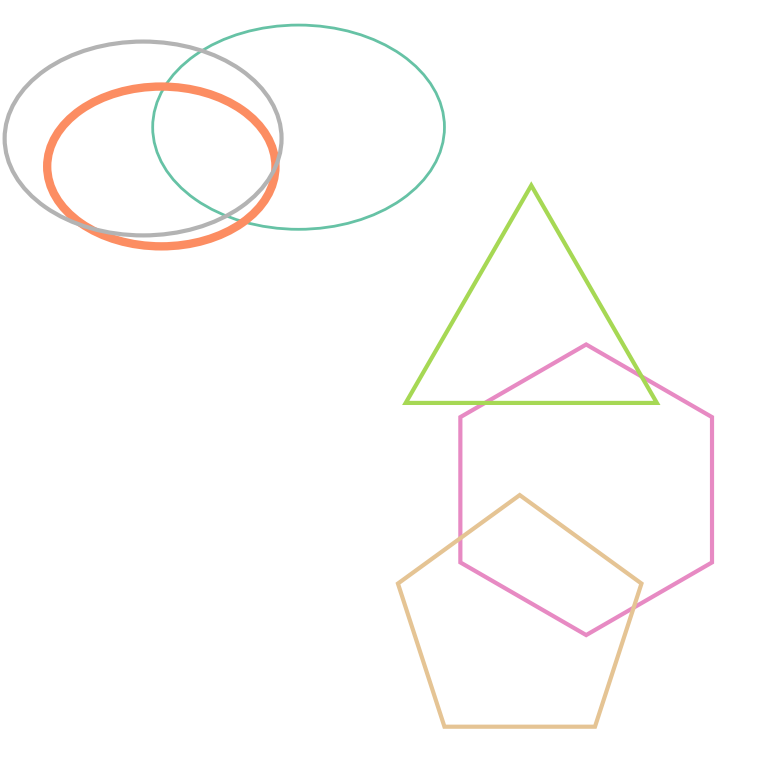[{"shape": "oval", "thickness": 1, "radius": 0.95, "center": [0.388, 0.835]}, {"shape": "oval", "thickness": 3, "radius": 0.74, "center": [0.21, 0.784]}, {"shape": "hexagon", "thickness": 1.5, "radius": 0.94, "center": [0.761, 0.364]}, {"shape": "triangle", "thickness": 1.5, "radius": 0.94, "center": [0.69, 0.571]}, {"shape": "pentagon", "thickness": 1.5, "radius": 0.83, "center": [0.675, 0.191]}, {"shape": "oval", "thickness": 1.5, "radius": 0.9, "center": [0.186, 0.82]}]